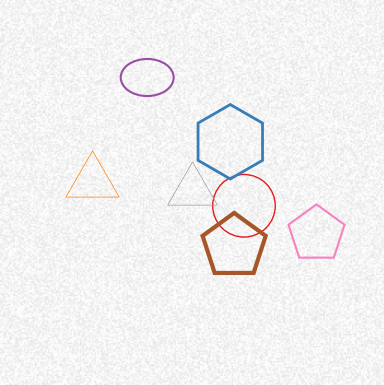[{"shape": "circle", "thickness": 1, "radius": 0.41, "center": [0.634, 0.466]}, {"shape": "hexagon", "thickness": 2, "radius": 0.48, "center": [0.598, 0.632]}, {"shape": "oval", "thickness": 1.5, "radius": 0.34, "center": [0.382, 0.799]}, {"shape": "triangle", "thickness": 0.5, "radius": 0.4, "center": [0.24, 0.528]}, {"shape": "pentagon", "thickness": 3, "radius": 0.43, "center": [0.608, 0.361]}, {"shape": "pentagon", "thickness": 1.5, "radius": 0.38, "center": [0.822, 0.393]}, {"shape": "triangle", "thickness": 0.5, "radius": 0.37, "center": [0.5, 0.505]}]